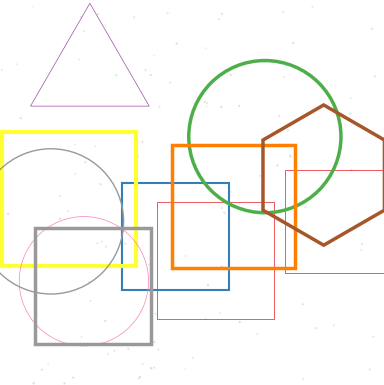[{"shape": "square", "thickness": 0.5, "radius": 0.76, "center": [0.561, 0.323]}, {"shape": "square", "thickness": 0.5, "radius": 0.67, "center": [0.875, 0.424]}, {"shape": "square", "thickness": 1.5, "radius": 0.69, "center": [0.456, 0.385]}, {"shape": "circle", "thickness": 2.5, "radius": 0.99, "center": [0.688, 0.645]}, {"shape": "triangle", "thickness": 0.5, "radius": 0.89, "center": [0.233, 0.813]}, {"shape": "square", "thickness": 2.5, "radius": 0.8, "center": [0.606, 0.464]}, {"shape": "square", "thickness": 3, "radius": 0.87, "center": [0.178, 0.483]}, {"shape": "hexagon", "thickness": 2.5, "radius": 0.91, "center": [0.841, 0.545]}, {"shape": "circle", "thickness": 0.5, "radius": 0.84, "center": [0.218, 0.27]}, {"shape": "circle", "thickness": 1, "radius": 0.94, "center": [0.132, 0.425]}, {"shape": "square", "thickness": 2.5, "radius": 0.75, "center": [0.241, 0.258]}]